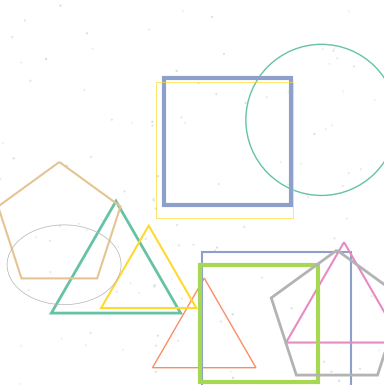[{"shape": "triangle", "thickness": 2, "radius": 0.97, "center": [0.301, 0.284]}, {"shape": "circle", "thickness": 1, "radius": 0.98, "center": [0.835, 0.689]}, {"shape": "triangle", "thickness": 1, "radius": 0.78, "center": [0.53, 0.123]}, {"shape": "square", "thickness": 3, "radius": 0.82, "center": [0.591, 0.632]}, {"shape": "square", "thickness": 1.5, "radius": 0.96, "center": [0.718, 0.152]}, {"shape": "triangle", "thickness": 1.5, "radius": 0.87, "center": [0.894, 0.197]}, {"shape": "square", "thickness": 3, "radius": 0.77, "center": [0.673, 0.16]}, {"shape": "square", "thickness": 0.5, "radius": 0.89, "center": [0.583, 0.61]}, {"shape": "triangle", "thickness": 1.5, "radius": 0.71, "center": [0.386, 0.271]}, {"shape": "pentagon", "thickness": 1.5, "radius": 0.84, "center": [0.154, 0.412]}, {"shape": "oval", "thickness": 0.5, "radius": 0.74, "center": [0.166, 0.312]}, {"shape": "pentagon", "thickness": 2, "radius": 0.9, "center": [0.875, 0.171]}]